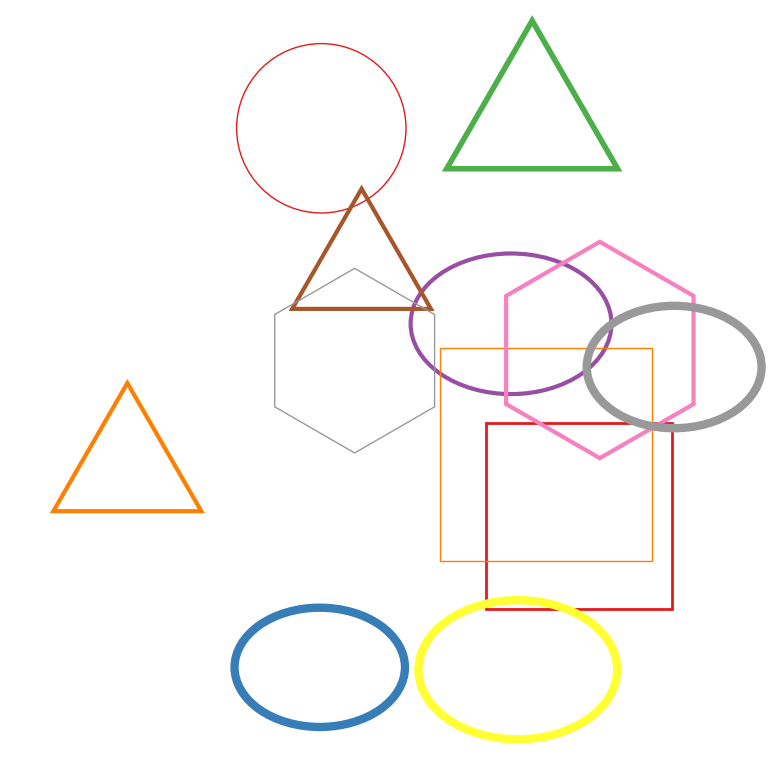[{"shape": "square", "thickness": 1, "radius": 0.6, "center": [0.752, 0.33]}, {"shape": "circle", "thickness": 0.5, "radius": 0.55, "center": [0.417, 0.833]}, {"shape": "oval", "thickness": 3, "radius": 0.55, "center": [0.415, 0.133]}, {"shape": "triangle", "thickness": 2, "radius": 0.64, "center": [0.691, 0.845]}, {"shape": "oval", "thickness": 1.5, "radius": 0.65, "center": [0.664, 0.579]}, {"shape": "triangle", "thickness": 1.5, "radius": 0.55, "center": [0.165, 0.392]}, {"shape": "square", "thickness": 0.5, "radius": 0.69, "center": [0.709, 0.41]}, {"shape": "oval", "thickness": 3, "radius": 0.65, "center": [0.672, 0.13]}, {"shape": "triangle", "thickness": 1.5, "radius": 0.52, "center": [0.47, 0.651]}, {"shape": "hexagon", "thickness": 1.5, "radius": 0.7, "center": [0.779, 0.545]}, {"shape": "oval", "thickness": 3, "radius": 0.57, "center": [0.876, 0.523]}, {"shape": "hexagon", "thickness": 0.5, "radius": 0.6, "center": [0.461, 0.532]}]